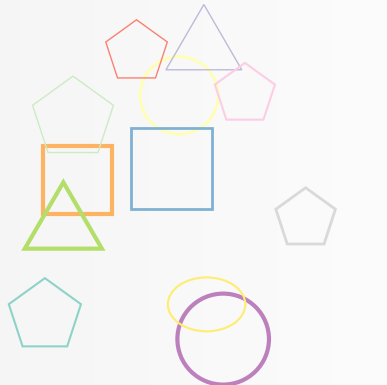[{"shape": "pentagon", "thickness": 1.5, "radius": 0.49, "center": [0.116, 0.18]}, {"shape": "circle", "thickness": 2, "radius": 0.5, "center": [0.462, 0.752]}, {"shape": "triangle", "thickness": 1, "radius": 0.56, "center": [0.526, 0.875]}, {"shape": "pentagon", "thickness": 1, "radius": 0.42, "center": [0.352, 0.865]}, {"shape": "square", "thickness": 2, "radius": 0.52, "center": [0.444, 0.562]}, {"shape": "square", "thickness": 3, "radius": 0.44, "center": [0.201, 0.533]}, {"shape": "triangle", "thickness": 3, "radius": 0.57, "center": [0.163, 0.412]}, {"shape": "pentagon", "thickness": 1.5, "radius": 0.41, "center": [0.632, 0.755]}, {"shape": "pentagon", "thickness": 2, "radius": 0.4, "center": [0.789, 0.432]}, {"shape": "circle", "thickness": 3, "radius": 0.59, "center": [0.576, 0.119]}, {"shape": "pentagon", "thickness": 1, "radius": 0.55, "center": [0.188, 0.693]}, {"shape": "oval", "thickness": 1.5, "radius": 0.5, "center": [0.533, 0.209]}]